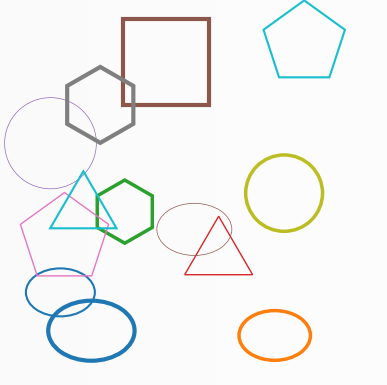[{"shape": "oval", "thickness": 1.5, "radius": 0.44, "center": [0.156, 0.241]}, {"shape": "oval", "thickness": 3, "radius": 0.56, "center": [0.236, 0.141]}, {"shape": "oval", "thickness": 2.5, "radius": 0.46, "center": [0.709, 0.129]}, {"shape": "hexagon", "thickness": 2.5, "radius": 0.41, "center": [0.322, 0.45]}, {"shape": "triangle", "thickness": 1, "radius": 0.51, "center": [0.564, 0.337]}, {"shape": "circle", "thickness": 0.5, "radius": 0.59, "center": [0.13, 0.628]}, {"shape": "square", "thickness": 3, "radius": 0.56, "center": [0.429, 0.839]}, {"shape": "oval", "thickness": 0.5, "radius": 0.48, "center": [0.502, 0.404]}, {"shape": "pentagon", "thickness": 1, "radius": 0.6, "center": [0.166, 0.38]}, {"shape": "hexagon", "thickness": 3, "radius": 0.49, "center": [0.259, 0.728]}, {"shape": "circle", "thickness": 2.5, "radius": 0.5, "center": [0.733, 0.498]}, {"shape": "pentagon", "thickness": 1.5, "radius": 0.55, "center": [0.785, 0.889]}, {"shape": "triangle", "thickness": 1.5, "radius": 0.49, "center": [0.215, 0.456]}]